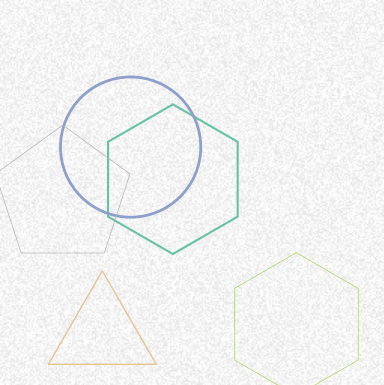[{"shape": "hexagon", "thickness": 1.5, "radius": 0.97, "center": [0.449, 0.535]}, {"shape": "circle", "thickness": 2, "radius": 0.91, "center": [0.339, 0.618]}, {"shape": "hexagon", "thickness": 0.5, "radius": 0.93, "center": [0.77, 0.158]}, {"shape": "triangle", "thickness": 1, "radius": 0.81, "center": [0.266, 0.135]}, {"shape": "pentagon", "thickness": 0.5, "radius": 0.92, "center": [0.163, 0.492]}]